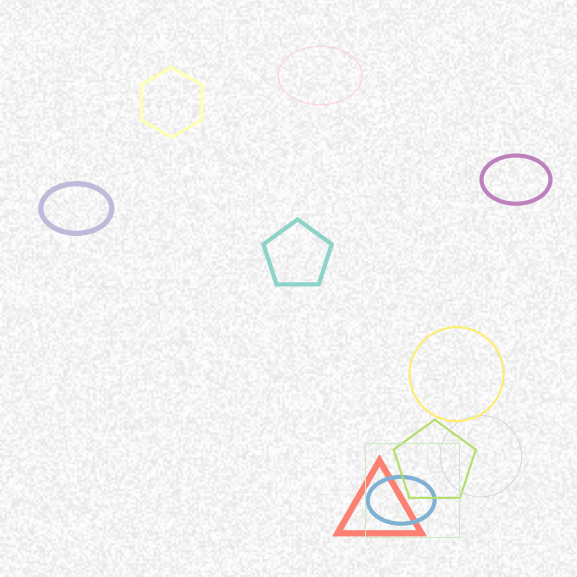[{"shape": "pentagon", "thickness": 2, "radius": 0.31, "center": [0.515, 0.557]}, {"shape": "hexagon", "thickness": 1.5, "radius": 0.3, "center": [0.297, 0.822]}, {"shape": "oval", "thickness": 2.5, "radius": 0.31, "center": [0.132, 0.638]}, {"shape": "triangle", "thickness": 3, "radius": 0.42, "center": [0.657, 0.118]}, {"shape": "oval", "thickness": 2, "radius": 0.29, "center": [0.695, 0.133]}, {"shape": "pentagon", "thickness": 1, "radius": 0.37, "center": [0.753, 0.198]}, {"shape": "oval", "thickness": 0.5, "radius": 0.36, "center": [0.554, 0.868]}, {"shape": "circle", "thickness": 0.5, "radius": 0.35, "center": [0.833, 0.209]}, {"shape": "oval", "thickness": 2, "radius": 0.3, "center": [0.894, 0.688]}, {"shape": "square", "thickness": 0.5, "radius": 0.41, "center": [0.713, 0.151]}, {"shape": "circle", "thickness": 1, "radius": 0.41, "center": [0.791, 0.351]}]